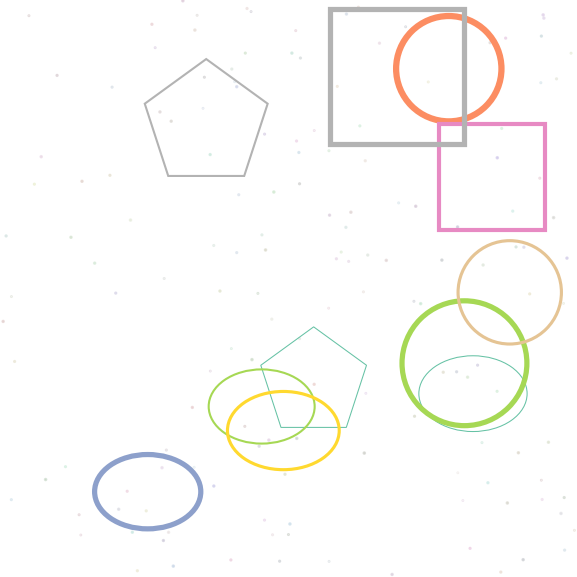[{"shape": "pentagon", "thickness": 0.5, "radius": 0.48, "center": [0.543, 0.337]}, {"shape": "oval", "thickness": 0.5, "radius": 0.47, "center": [0.819, 0.317]}, {"shape": "circle", "thickness": 3, "radius": 0.46, "center": [0.777, 0.88]}, {"shape": "oval", "thickness": 2.5, "radius": 0.46, "center": [0.256, 0.148]}, {"shape": "square", "thickness": 2, "radius": 0.46, "center": [0.851, 0.693]}, {"shape": "circle", "thickness": 2.5, "radius": 0.54, "center": [0.804, 0.37]}, {"shape": "oval", "thickness": 1, "radius": 0.46, "center": [0.453, 0.295]}, {"shape": "oval", "thickness": 1.5, "radius": 0.48, "center": [0.491, 0.254]}, {"shape": "circle", "thickness": 1.5, "radius": 0.45, "center": [0.883, 0.493]}, {"shape": "square", "thickness": 2.5, "radius": 0.58, "center": [0.687, 0.867]}, {"shape": "pentagon", "thickness": 1, "radius": 0.56, "center": [0.357, 0.785]}]